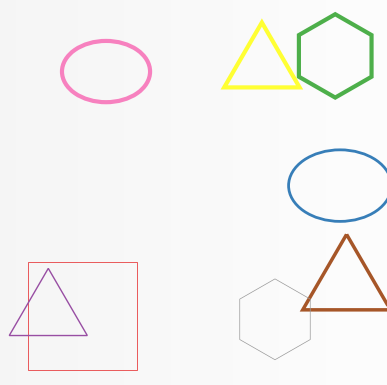[{"shape": "square", "thickness": 0.5, "radius": 0.7, "center": [0.213, 0.18]}, {"shape": "oval", "thickness": 2, "radius": 0.66, "center": [0.877, 0.518]}, {"shape": "hexagon", "thickness": 3, "radius": 0.54, "center": [0.865, 0.855]}, {"shape": "triangle", "thickness": 1, "radius": 0.58, "center": [0.125, 0.187]}, {"shape": "triangle", "thickness": 3, "radius": 0.56, "center": [0.676, 0.829]}, {"shape": "triangle", "thickness": 2.5, "radius": 0.65, "center": [0.894, 0.261]}, {"shape": "oval", "thickness": 3, "radius": 0.57, "center": [0.274, 0.814]}, {"shape": "hexagon", "thickness": 0.5, "radius": 0.53, "center": [0.71, 0.171]}]